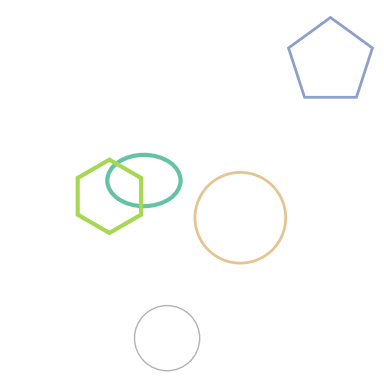[{"shape": "oval", "thickness": 3, "radius": 0.48, "center": [0.374, 0.531]}, {"shape": "pentagon", "thickness": 2, "radius": 0.57, "center": [0.858, 0.84]}, {"shape": "hexagon", "thickness": 3, "radius": 0.48, "center": [0.284, 0.49]}, {"shape": "circle", "thickness": 2, "radius": 0.59, "center": [0.624, 0.434]}, {"shape": "circle", "thickness": 1, "radius": 0.42, "center": [0.434, 0.122]}]